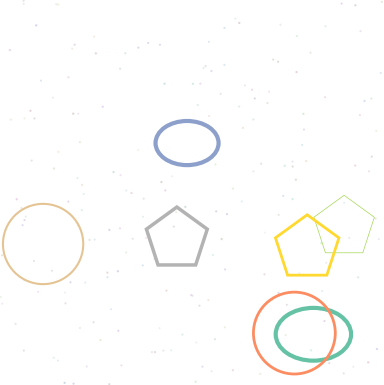[{"shape": "oval", "thickness": 3, "radius": 0.49, "center": [0.814, 0.132]}, {"shape": "circle", "thickness": 2, "radius": 0.53, "center": [0.765, 0.135]}, {"shape": "oval", "thickness": 3, "radius": 0.41, "center": [0.486, 0.628]}, {"shape": "pentagon", "thickness": 0.5, "radius": 0.41, "center": [0.894, 0.41]}, {"shape": "pentagon", "thickness": 2, "radius": 0.43, "center": [0.798, 0.355]}, {"shape": "circle", "thickness": 1.5, "radius": 0.52, "center": [0.112, 0.366]}, {"shape": "pentagon", "thickness": 2.5, "radius": 0.42, "center": [0.459, 0.379]}]